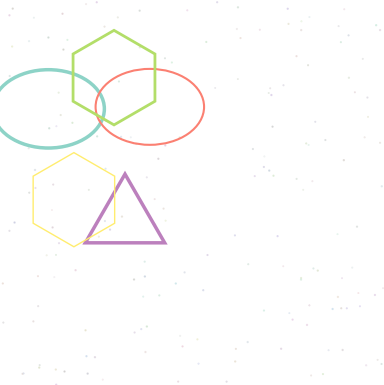[{"shape": "oval", "thickness": 2.5, "radius": 0.73, "center": [0.126, 0.717]}, {"shape": "oval", "thickness": 1.5, "radius": 0.7, "center": [0.389, 0.722]}, {"shape": "hexagon", "thickness": 2, "radius": 0.61, "center": [0.296, 0.798]}, {"shape": "triangle", "thickness": 2.5, "radius": 0.59, "center": [0.325, 0.429]}, {"shape": "hexagon", "thickness": 1, "radius": 0.61, "center": [0.192, 0.481]}]